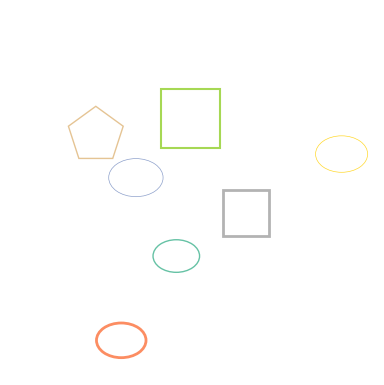[{"shape": "oval", "thickness": 1, "radius": 0.3, "center": [0.458, 0.335]}, {"shape": "oval", "thickness": 2, "radius": 0.32, "center": [0.315, 0.116]}, {"shape": "oval", "thickness": 0.5, "radius": 0.35, "center": [0.353, 0.539]}, {"shape": "square", "thickness": 1.5, "radius": 0.39, "center": [0.495, 0.692]}, {"shape": "oval", "thickness": 0.5, "radius": 0.34, "center": [0.887, 0.6]}, {"shape": "pentagon", "thickness": 1, "radius": 0.37, "center": [0.249, 0.649]}, {"shape": "square", "thickness": 2, "radius": 0.3, "center": [0.64, 0.448]}]